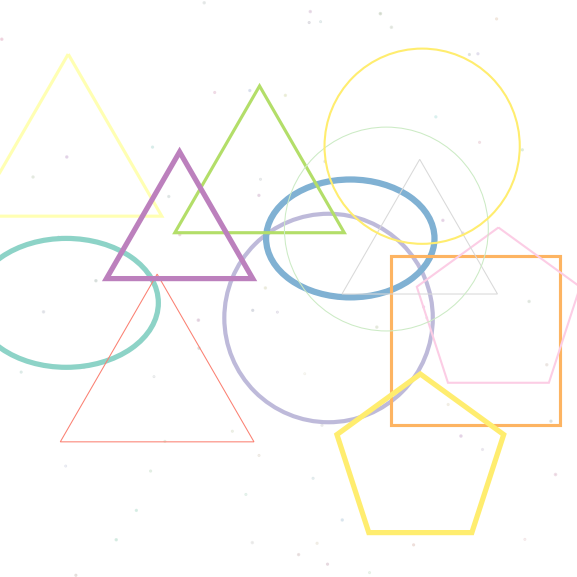[{"shape": "oval", "thickness": 2.5, "radius": 0.8, "center": [0.115, 0.475]}, {"shape": "triangle", "thickness": 1.5, "radius": 0.94, "center": [0.118, 0.718]}, {"shape": "circle", "thickness": 2, "radius": 0.9, "center": [0.569, 0.448]}, {"shape": "triangle", "thickness": 0.5, "radius": 0.97, "center": [0.272, 0.331]}, {"shape": "oval", "thickness": 3, "radius": 0.73, "center": [0.607, 0.586]}, {"shape": "square", "thickness": 1.5, "radius": 0.73, "center": [0.823, 0.409]}, {"shape": "triangle", "thickness": 1.5, "radius": 0.85, "center": [0.449, 0.681]}, {"shape": "pentagon", "thickness": 1, "radius": 0.74, "center": [0.863, 0.457]}, {"shape": "triangle", "thickness": 0.5, "radius": 0.78, "center": [0.727, 0.568]}, {"shape": "triangle", "thickness": 2.5, "radius": 0.73, "center": [0.311, 0.59]}, {"shape": "circle", "thickness": 0.5, "radius": 0.88, "center": [0.669, 0.603]}, {"shape": "pentagon", "thickness": 2.5, "radius": 0.76, "center": [0.728, 0.2]}, {"shape": "circle", "thickness": 1, "radius": 0.85, "center": [0.731, 0.746]}]